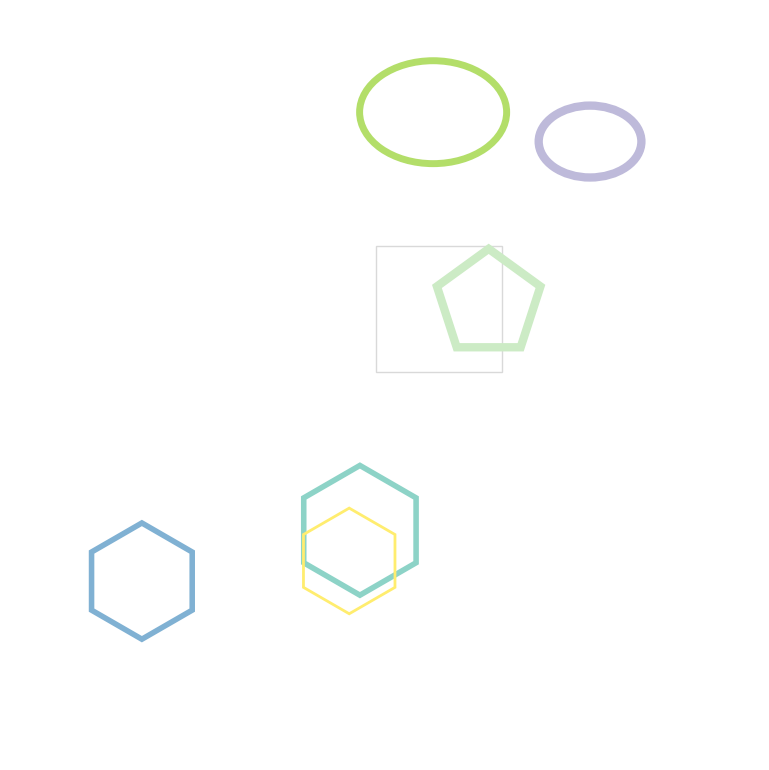[{"shape": "hexagon", "thickness": 2, "radius": 0.42, "center": [0.467, 0.311]}, {"shape": "oval", "thickness": 3, "radius": 0.33, "center": [0.766, 0.816]}, {"shape": "hexagon", "thickness": 2, "radius": 0.38, "center": [0.184, 0.245]}, {"shape": "oval", "thickness": 2.5, "radius": 0.48, "center": [0.562, 0.854]}, {"shape": "square", "thickness": 0.5, "radius": 0.41, "center": [0.57, 0.599]}, {"shape": "pentagon", "thickness": 3, "radius": 0.35, "center": [0.635, 0.606]}, {"shape": "hexagon", "thickness": 1, "radius": 0.34, "center": [0.454, 0.272]}]